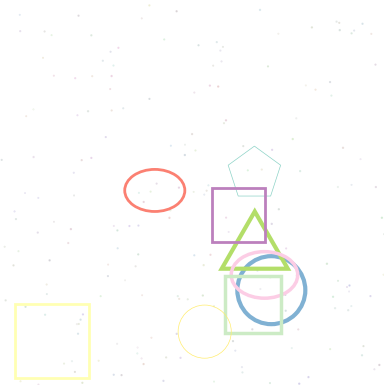[{"shape": "pentagon", "thickness": 0.5, "radius": 0.36, "center": [0.661, 0.549]}, {"shape": "square", "thickness": 2, "radius": 0.48, "center": [0.135, 0.115]}, {"shape": "oval", "thickness": 2, "radius": 0.39, "center": [0.402, 0.505]}, {"shape": "circle", "thickness": 3, "radius": 0.44, "center": [0.705, 0.246]}, {"shape": "triangle", "thickness": 3, "radius": 0.5, "center": [0.662, 0.352]}, {"shape": "oval", "thickness": 2.5, "radius": 0.43, "center": [0.687, 0.286]}, {"shape": "square", "thickness": 2, "radius": 0.35, "center": [0.62, 0.442]}, {"shape": "square", "thickness": 2.5, "radius": 0.37, "center": [0.656, 0.209]}, {"shape": "circle", "thickness": 0.5, "radius": 0.35, "center": [0.532, 0.139]}]